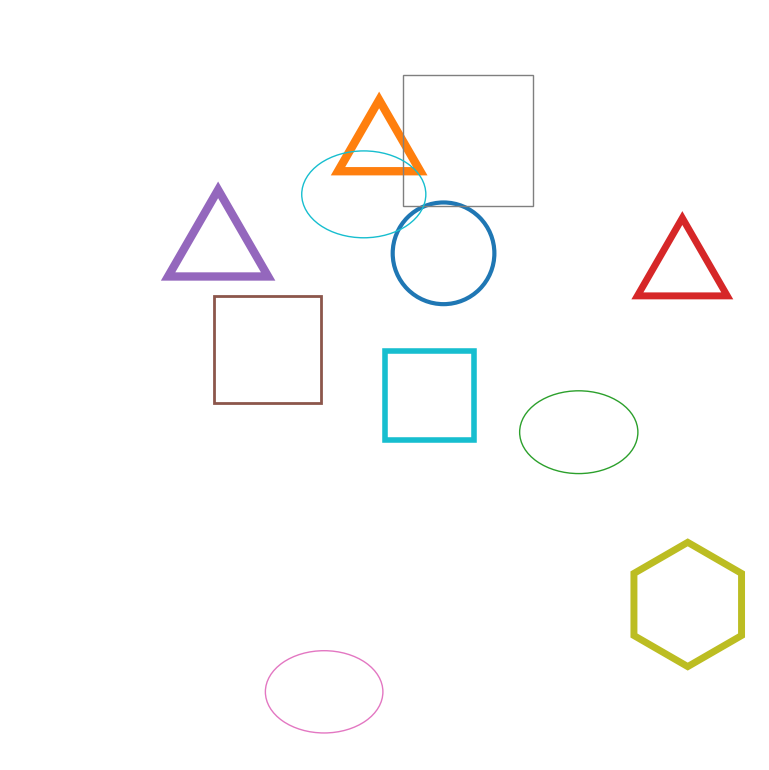[{"shape": "circle", "thickness": 1.5, "radius": 0.33, "center": [0.576, 0.671]}, {"shape": "triangle", "thickness": 3, "radius": 0.31, "center": [0.492, 0.808]}, {"shape": "oval", "thickness": 0.5, "radius": 0.38, "center": [0.752, 0.439]}, {"shape": "triangle", "thickness": 2.5, "radius": 0.34, "center": [0.886, 0.649]}, {"shape": "triangle", "thickness": 3, "radius": 0.38, "center": [0.283, 0.678]}, {"shape": "square", "thickness": 1, "radius": 0.35, "center": [0.347, 0.546]}, {"shape": "oval", "thickness": 0.5, "radius": 0.38, "center": [0.421, 0.102]}, {"shape": "square", "thickness": 0.5, "radius": 0.42, "center": [0.608, 0.818]}, {"shape": "hexagon", "thickness": 2.5, "radius": 0.4, "center": [0.893, 0.215]}, {"shape": "square", "thickness": 2, "radius": 0.29, "center": [0.558, 0.486]}, {"shape": "oval", "thickness": 0.5, "radius": 0.4, "center": [0.472, 0.748]}]